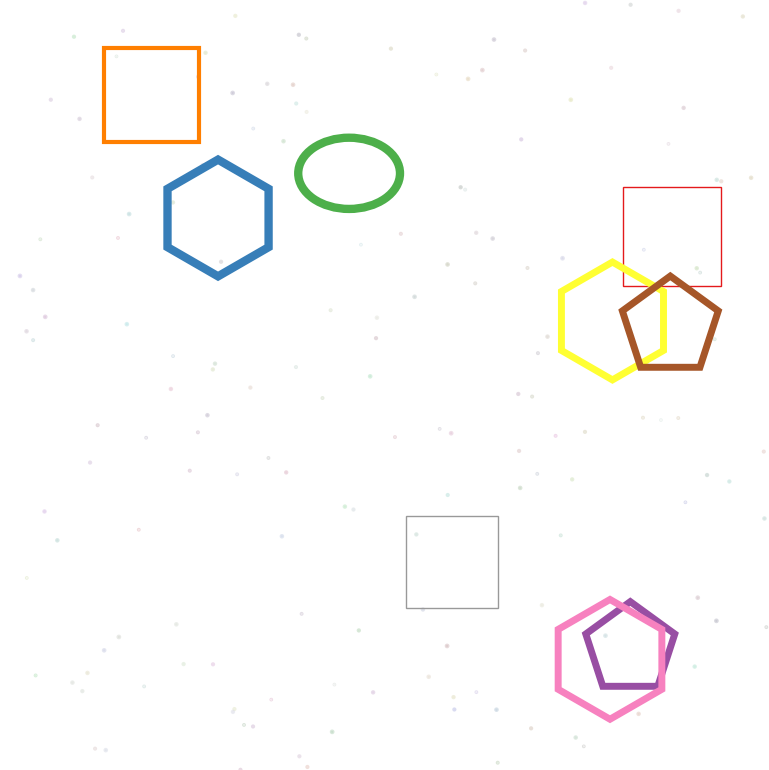[{"shape": "square", "thickness": 0.5, "radius": 0.32, "center": [0.873, 0.692]}, {"shape": "hexagon", "thickness": 3, "radius": 0.38, "center": [0.283, 0.717]}, {"shape": "oval", "thickness": 3, "radius": 0.33, "center": [0.453, 0.775]}, {"shape": "pentagon", "thickness": 2.5, "radius": 0.3, "center": [0.819, 0.158]}, {"shape": "square", "thickness": 1.5, "radius": 0.31, "center": [0.197, 0.877]}, {"shape": "hexagon", "thickness": 2.5, "radius": 0.38, "center": [0.795, 0.583]}, {"shape": "pentagon", "thickness": 2.5, "radius": 0.33, "center": [0.871, 0.576]}, {"shape": "hexagon", "thickness": 2.5, "radius": 0.39, "center": [0.792, 0.144]}, {"shape": "square", "thickness": 0.5, "radius": 0.3, "center": [0.587, 0.27]}]